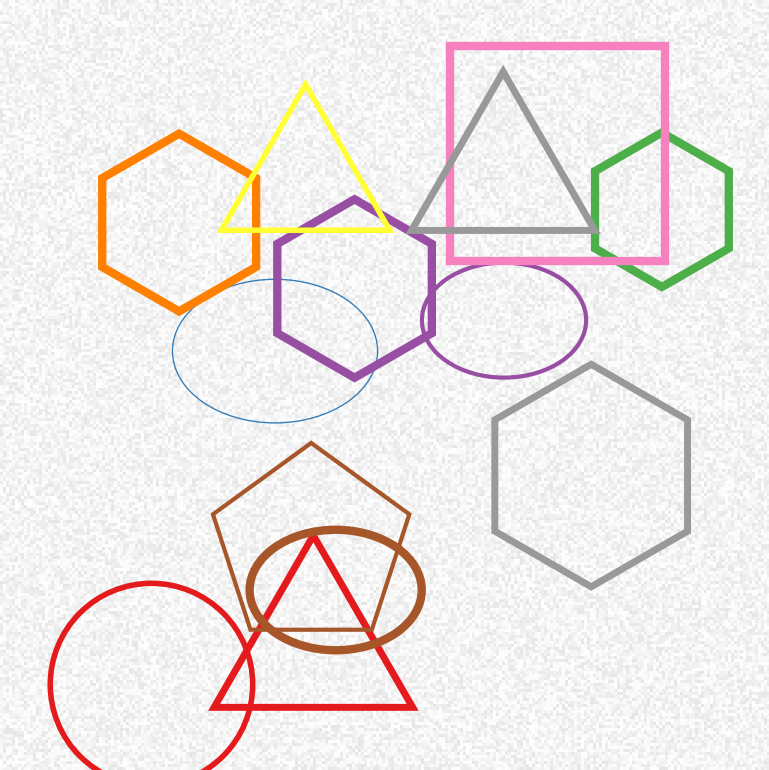[{"shape": "circle", "thickness": 2, "radius": 0.66, "center": [0.197, 0.111]}, {"shape": "triangle", "thickness": 2.5, "radius": 0.74, "center": [0.407, 0.156]}, {"shape": "oval", "thickness": 0.5, "radius": 0.67, "center": [0.357, 0.544]}, {"shape": "hexagon", "thickness": 3, "radius": 0.5, "center": [0.86, 0.728]}, {"shape": "hexagon", "thickness": 3, "radius": 0.58, "center": [0.46, 0.625]}, {"shape": "oval", "thickness": 1.5, "radius": 0.53, "center": [0.655, 0.584]}, {"shape": "hexagon", "thickness": 3, "radius": 0.58, "center": [0.233, 0.711]}, {"shape": "triangle", "thickness": 2, "radius": 0.63, "center": [0.397, 0.764]}, {"shape": "oval", "thickness": 3, "radius": 0.56, "center": [0.436, 0.234]}, {"shape": "pentagon", "thickness": 1.5, "radius": 0.67, "center": [0.404, 0.291]}, {"shape": "square", "thickness": 3, "radius": 0.7, "center": [0.724, 0.8]}, {"shape": "hexagon", "thickness": 2.5, "radius": 0.72, "center": [0.768, 0.382]}, {"shape": "triangle", "thickness": 2.5, "radius": 0.69, "center": [0.653, 0.769]}]